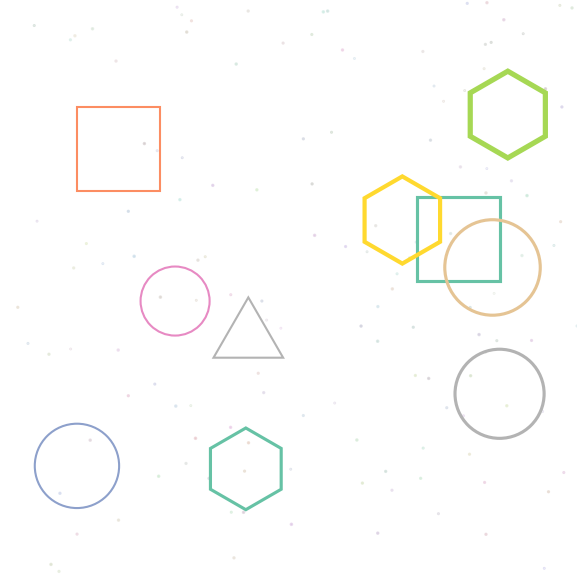[{"shape": "hexagon", "thickness": 1.5, "radius": 0.35, "center": [0.426, 0.187]}, {"shape": "square", "thickness": 1.5, "radius": 0.36, "center": [0.794, 0.585]}, {"shape": "square", "thickness": 1, "radius": 0.36, "center": [0.205, 0.741]}, {"shape": "circle", "thickness": 1, "radius": 0.37, "center": [0.133, 0.192]}, {"shape": "circle", "thickness": 1, "radius": 0.3, "center": [0.303, 0.478]}, {"shape": "hexagon", "thickness": 2.5, "radius": 0.38, "center": [0.879, 0.801]}, {"shape": "hexagon", "thickness": 2, "radius": 0.38, "center": [0.697, 0.618]}, {"shape": "circle", "thickness": 1.5, "radius": 0.41, "center": [0.853, 0.536]}, {"shape": "circle", "thickness": 1.5, "radius": 0.39, "center": [0.865, 0.317]}, {"shape": "triangle", "thickness": 1, "radius": 0.35, "center": [0.43, 0.415]}]